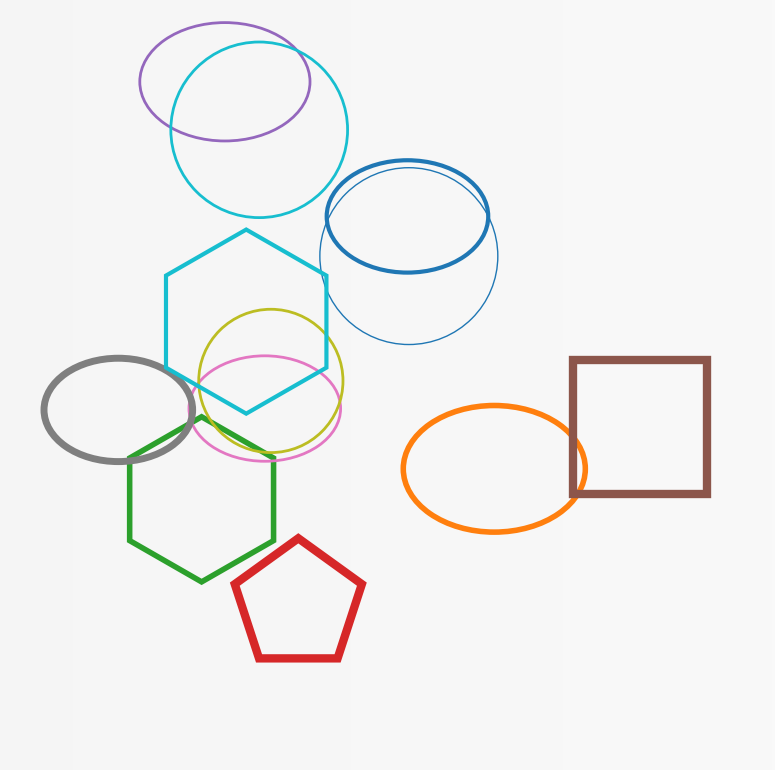[{"shape": "circle", "thickness": 0.5, "radius": 0.57, "center": [0.528, 0.667]}, {"shape": "oval", "thickness": 1.5, "radius": 0.52, "center": [0.526, 0.719]}, {"shape": "oval", "thickness": 2, "radius": 0.59, "center": [0.638, 0.391]}, {"shape": "hexagon", "thickness": 2, "radius": 0.54, "center": [0.26, 0.352]}, {"shape": "pentagon", "thickness": 3, "radius": 0.43, "center": [0.385, 0.215]}, {"shape": "oval", "thickness": 1, "radius": 0.55, "center": [0.29, 0.894]}, {"shape": "square", "thickness": 3, "radius": 0.43, "center": [0.826, 0.445]}, {"shape": "oval", "thickness": 1, "radius": 0.49, "center": [0.342, 0.469]}, {"shape": "oval", "thickness": 2.5, "radius": 0.48, "center": [0.153, 0.468]}, {"shape": "circle", "thickness": 1, "radius": 0.47, "center": [0.349, 0.505]}, {"shape": "hexagon", "thickness": 1.5, "radius": 0.6, "center": [0.318, 0.582]}, {"shape": "circle", "thickness": 1, "radius": 0.57, "center": [0.334, 0.831]}]